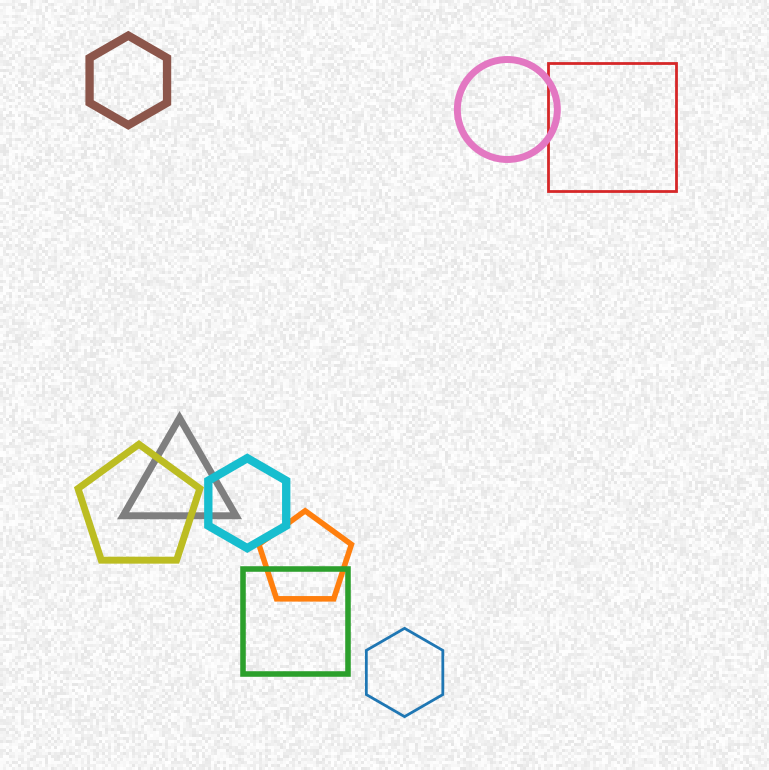[{"shape": "hexagon", "thickness": 1, "radius": 0.29, "center": [0.525, 0.127]}, {"shape": "pentagon", "thickness": 2, "radius": 0.32, "center": [0.396, 0.273]}, {"shape": "square", "thickness": 2, "radius": 0.34, "center": [0.384, 0.193]}, {"shape": "square", "thickness": 1, "radius": 0.42, "center": [0.795, 0.835]}, {"shape": "hexagon", "thickness": 3, "radius": 0.29, "center": [0.167, 0.896]}, {"shape": "circle", "thickness": 2.5, "radius": 0.32, "center": [0.659, 0.858]}, {"shape": "triangle", "thickness": 2.5, "radius": 0.42, "center": [0.233, 0.373]}, {"shape": "pentagon", "thickness": 2.5, "radius": 0.42, "center": [0.18, 0.34]}, {"shape": "hexagon", "thickness": 3, "radius": 0.29, "center": [0.321, 0.347]}]